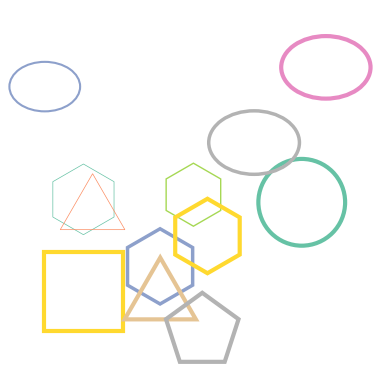[{"shape": "circle", "thickness": 3, "radius": 0.56, "center": [0.784, 0.475]}, {"shape": "hexagon", "thickness": 0.5, "radius": 0.46, "center": [0.217, 0.482]}, {"shape": "triangle", "thickness": 0.5, "radius": 0.48, "center": [0.24, 0.452]}, {"shape": "hexagon", "thickness": 2.5, "radius": 0.49, "center": [0.416, 0.308]}, {"shape": "oval", "thickness": 1.5, "radius": 0.46, "center": [0.116, 0.775]}, {"shape": "oval", "thickness": 3, "radius": 0.58, "center": [0.846, 0.825]}, {"shape": "hexagon", "thickness": 1, "radius": 0.41, "center": [0.502, 0.494]}, {"shape": "square", "thickness": 3, "radius": 0.51, "center": [0.217, 0.243]}, {"shape": "hexagon", "thickness": 3, "radius": 0.48, "center": [0.539, 0.387]}, {"shape": "triangle", "thickness": 3, "radius": 0.53, "center": [0.416, 0.224]}, {"shape": "pentagon", "thickness": 3, "radius": 0.5, "center": [0.525, 0.14]}, {"shape": "oval", "thickness": 2.5, "radius": 0.59, "center": [0.66, 0.63]}]